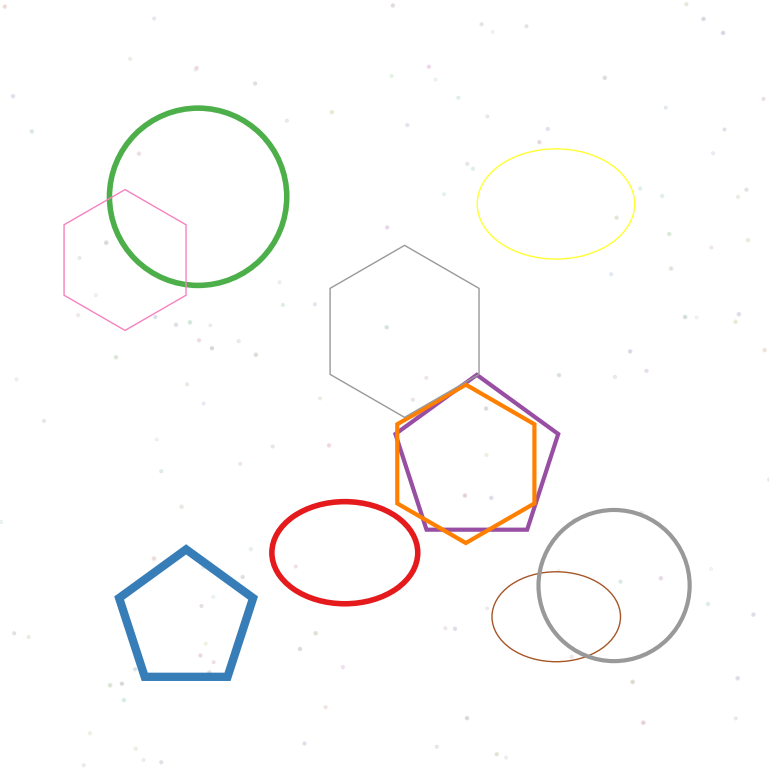[{"shape": "oval", "thickness": 2, "radius": 0.47, "center": [0.448, 0.282]}, {"shape": "pentagon", "thickness": 3, "radius": 0.46, "center": [0.242, 0.195]}, {"shape": "circle", "thickness": 2, "radius": 0.58, "center": [0.257, 0.744]}, {"shape": "pentagon", "thickness": 1.5, "radius": 0.56, "center": [0.619, 0.402]}, {"shape": "hexagon", "thickness": 1.5, "radius": 0.51, "center": [0.605, 0.398]}, {"shape": "oval", "thickness": 0.5, "radius": 0.51, "center": [0.722, 0.735]}, {"shape": "oval", "thickness": 0.5, "radius": 0.42, "center": [0.722, 0.199]}, {"shape": "hexagon", "thickness": 0.5, "radius": 0.46, "center": [0.162, 0.662]}, {"shape": "circle", "thickness": 1.5, "radius": 0.49, "center": [0.798, 0.24]}, {"shape": "hexagon", "thickness": 0.5, "radius": 0.56, "center": [0.525, 0.57]}]